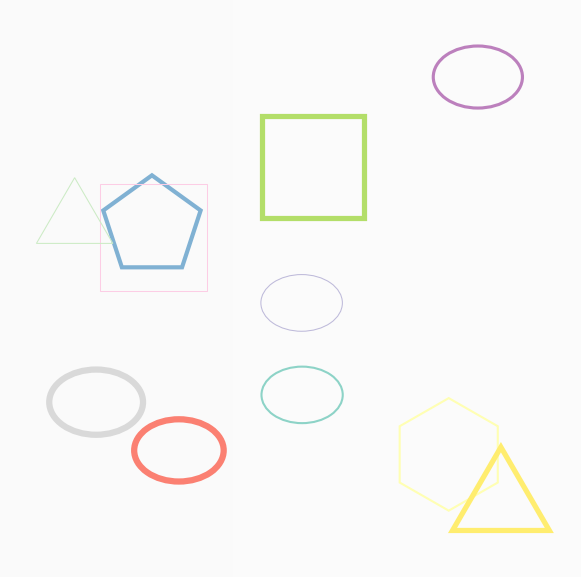[{"shape": "oval", "thickness": 1, "radius": 0.35, "center": [0.52, 0.315]}, {"shape": "hexagon", "thickness": 1, "radius": 0.49, "center": [0.772, 0.212]}, {"shape": "oval", "thickness": 0.5, "radius": 0.35, "center": [0.519, 0.475]}, {"shape": "oval", "thickness": 3, "radius": 0.38, "center": [0.308, 0.219]}, {"shape": "pentagon", "thickness": 2, "radius": 0.44, "center": [0.261, 0.607]}, {"shape": "square", "thickness": 2.5, "radius": 0.44, "center": [0.539, 0.71]}, {"shape": "square", "thickness": 0.5, "radius": 0.46, "center": [0.264, 0.587]}, {"shape": "oval", "thickness": 3, "radius": 0.4, "center": [0.165, 0.303]}, {"shape": "oval", "thickness": 1.5, "radius": 0.38, "center": [0.822, 0.866]}, {"shape": "triangle", "thickness": 0.5, "radius": 0.38, "center": [0.128, 0.616]}, {"shape": "triangle", "thickness": 2.5, "radius": 0.48, "center": [0.862, 0.129]}]